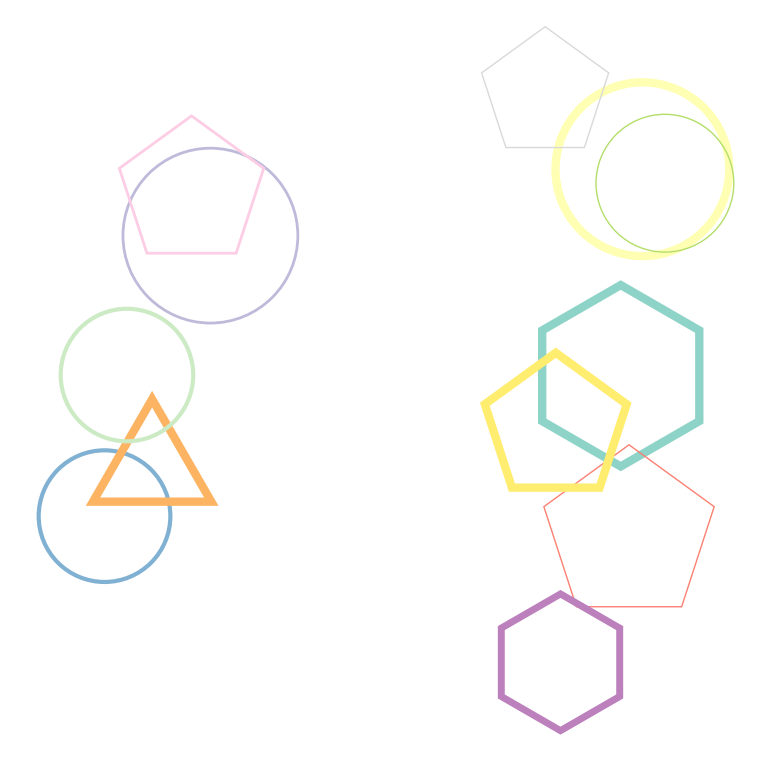[{"shape": "hexagon", "thickness": 3, "radius": 0.59, "center": [0.806, 0.512]}, {"shape": "circle", "thickness": 3, "radius": 0.56, "center": [0.834, 0.78]}, {"shape": "circle", "thickness": 1, "radius": 0.57, "center": [0.273, 0.694]}, {"shape": "pentagon", "thickness": 0.5, "radius": 0.58, "center": [0.817, 0.306]}, {"shape": "circle", "thickness": 1.5, "radius": 0.43, "center": [0.136, 0.33]}, {"shape": "triangle", "thickness": 3, "radius": 0.44, "center": [0.198, 0.393]}, {"shape": "circle", "thickness": 0.5, "radius": 0.45, "center": [0.864, 0.762]}, {"shape": "pentagon", "thickness": 1, "radius": 0.49, "center": [0.249, 0.751]}, {"shape": "pentagon", "thickness": 0.5, "radius": 0.43, "center": [0.708, 0.879]}, {"shape": "hexagon", "thickness": 2.5, "radius": 0.44, "center": [0.728, 0.14]}, {"shape": "circle", "thickness": 1.5, "radius": 0.43, "center": [0.165, 0.513]}, {"shape": "pentagon", "thickness": 3, "radius": 0.48, "center": [0.722, 0.445]}]